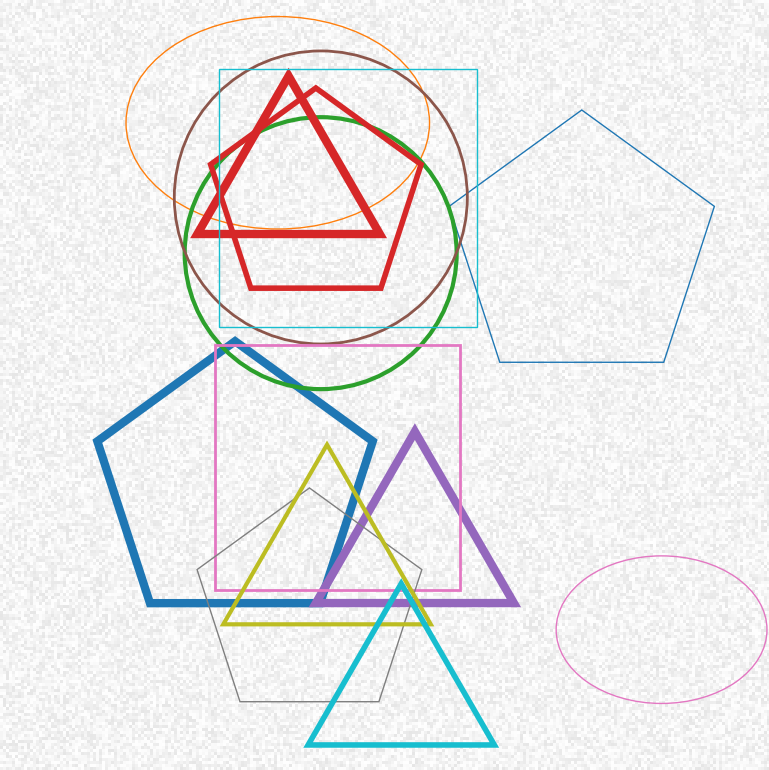[{"shape": "pentagon", "thickness": 3, "radius": 0.94, "center": [0.305, 0.369]}, {"shape": "pentagon", "thickness": 0.5, "radius": 0.91, "center": [0.756, 0.676]}, {"shape": "oval", "thickness": 0.5, "radius": 0.99, "center": [0.361, 0.841]}, {"shape": "circle", "thickness": 1.5, "radius": 0.88, "center": [0.416, 0.671]}, {"shape": "triangle", "thickness": 3, "radius": 0.68, "center": [0.375, 0.764]}, {"shape": "pentagon", "thickness": 2, "radius": 0.72, "center": [0.41, 0.742]}, {"shape": "triangle", "thickness": 3, "radius": 0.74, "center": [0.539, 0.291]}, {"shape": "circle", "thickness": 1, "radius": 0.95, "center": [0.417, 0.744]}, {"shape": "oval", "thickness": 0.5, "radius": 0.68, "center": [0.859, 0.182]}, {"shape": "square", "thickness": 1, "radius": 0.8, "center": [0.439, 0.393]}, {"shape": "pentagon", "thickness": 0.5, "radius": 0.77, "center": [0.402, 0.213]}, {"shape": "triangle", "thickness": 1.5, "radius": 0.78, "center": [0.425, 0.267]}, {"shape": "square", "thickness": 0.5, "radius": 0.84, "center": [0.452, 0.743]}, {"shape": "triangle", "thickness": 2, "radius": 0.7, "center": [0.521, 0.102]}]